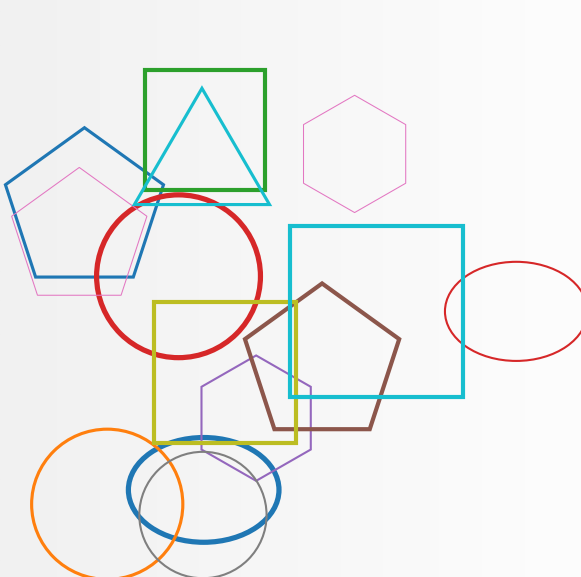[{"shape": "pentagon", "thickness": 1.5, "radius": 0.71, "center": [0.145, 0.635]}, {"shape": "oval", "thickness": 2.5, "radius": 0.65, "center": [0.35, 0.151]}, {"shape": "circle", "thickness": 1.5, "radius": 0.65, "center": [0.184, 0.126]}, {"shape": "square", "thickness": 2, "radius": 0.52, "center": [0.353, 0.774]}, {"shape": "oval", "thickness": 1, "radius": 0.61, "center": [0.888, 0.46]}, {"shape": "circle", "thickness": 2.5, "radius": 0.7, "center": [0.307, 0.521]}, {"shape": "hexagon", "thickness": 1, "radius": 0.54, "center": [0.441, 0.275]}, {"shape": "pentagon", "thickness": 2, "radius": 0.7, "center": [0.554, 0.369]}, {"shape": "pentagon", "thickness": 0.5, "radius": 0.61, "center": [0.136, 0.587]}, {"shape": "hexagon", "thickness": 0.5, "radius": 0.51, "center": [0.61, 0.733]}, {"shape": "circle", "thickness": 1, "radius": 0.55, "center": [0.349, 0.107]}, {"shape": "square", "thickness": 2, "radius": 0.61, "center": [0.387, 0.354]}, {"shape": "triangle", "thickness": 1.5, "radius": 0.67, "center": [0.347, 0.712]}, {"shape": "square", "thickness": 2, "radius": 0.74, "center": [0.648, 0.46]}]